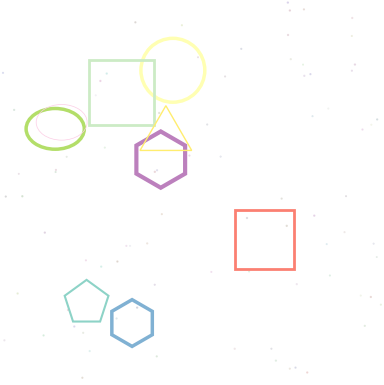[{"shape": "pentagon", "thickness": 1.5, "radius": 0.3, "center": [0.225, 0.213]}, {"shape": "circle", "thickness": 2.5, "radius": 0.41, "center": [0.449, 0.817]}, {"shape": "square", "thickness": 2, "radius": 0.38, "center": [0.687, 0.378]}, {"shape": "hexagon", "thickness": 2.5, "radius": 0.3, "center": [0.343, 0.161]}, {"shape": "oval", "thickness": 2.5, "radius": 0.38, "center": [0.143, 0.665]}, {"shape": "oval", "thickness": 0.5, "radius": 0.33, "center": [0.16, 0.682]}, {"shape": "hexagon", "thickness": 3, "radius": 0.37, "center": [0.418, 0.585]}, {"shape": "square", "thickness": 2, "radius": 0.43, "center": [0.316, 0.76]}, {"shape": "triangle", "thickness": 1, "radius": 0.39, "center": [0.431, 0.648]}]